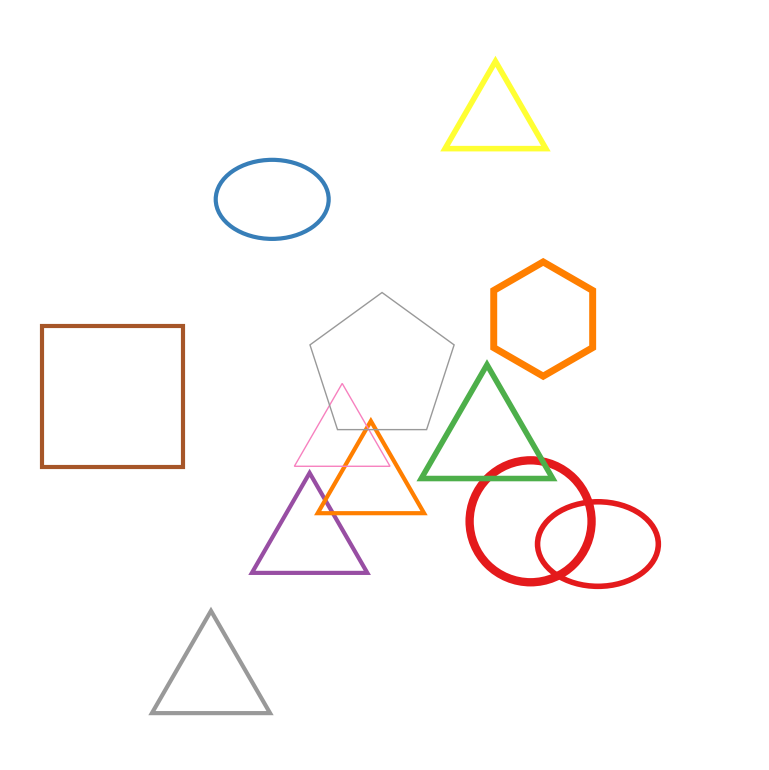[{"shape": "oval", "thickness": 2, "radius": 0.39, "center": [0.777, 0.293]}, {"shape": "circle", "thickness": 3, "radius": 0.4, "center": [0.689, 0.323]}, {"shape": "oval", "thickness": 1.5, "radius": 0.37, "center": [0.354, 0.741]}, {"shape": "triangle", "thickness": 2, "radius": 0.49, "center": [0.632, 0.428]}, {"shape": "triangle", "thickness": 1.5, "radius": 0.43, "center": [0.402, 0.299]}, {"shape": "triangle", "thickness": 1.5, "radius": 0.4, "center": [0.482, 0.373]}, {"shape": "hexagon", "thickness": 2.5, "radius": 0.37, "center": [0.705, 0.586]}, {"shape": "triangle", "thickness": 2, "radius": 0.38, "center": [0.643, 0.845]}, {"shape": "square", "thickness": 1.5, "radius": 0.46, "center": [0.146, 0.485]}, {"shape": "triangle", "thickness": 0.5, "radius": 0.36, "center": [0.444, 0.43]}, {"shape": "triangle", "thickness": 1.5, "radius": 0.44, "center": [0.274, 0.118]}, {"shape": "pentagon", "thickness": 0.5, "radius": 0.49, "center": [0.496, 0.522]}]